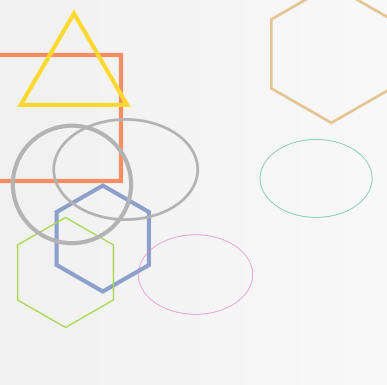[{"shape": "oval", "thickness": 0.5, "radius": 0.72, "center": [0.816, 0.537]}, {"shape": "square", "thickness": 3, "radius": 0.82, "center": [0.15, 0.693]}, {"shape": "hexagon", "thickness": 3, "radius": 0.69, "center": [0.265, 0.38]}, {"shape": "oval", "thickness": 0.5, "radius": 0.74, "center": [0.504, 0.287]}, {"shape": "hexagon", "thickness": 1, "radius": 0.71, "center": [0.169, 0.292]}, {"shape": "triangle", "thickness": 3, "radius": 0.79, "center": [0.191, 0.807]}, {"shape": "hexagon", "thickness": 2, "radius": 0.9, "center": [0.855, 0.86]}, {"shape": "oval", "thickness": 2, "radius": 0.93, "center": [0.324, 0.56]}, {"shape": "circle", "thickness": 3, "radius": 0.76, "center": [0.186, 0.521]}]